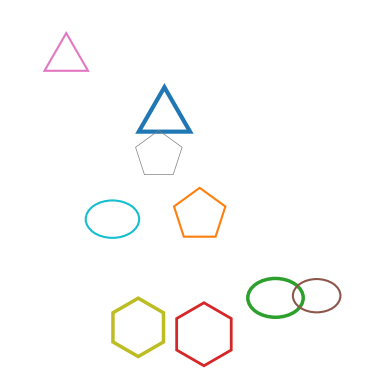[{"shape": "triangle", "thickness": 3, "radius": 0.38, "center": [0.427, 0.696]}, {"shape": "pentagon", "thickness": 1.5, "radius": 0.35, "center": [0.519, 0.442]}, {"shape": "oval", "thickness": 2.5, "radius": 0.36, "center": [0.716, 0.226]}, {"shape": "hexagon", "thickness": 2, "radius": 0.41, "center": [0.53, 0.132]}, {"shape": "oval", "thickness": 1.5, "radius": 0.31, "center": [0.823, 0.232]}, {"shape": "triangle", "thickness": 1.5, "radius": 0.33, "center": [0.172, 0.849]}, {"shape": "pentagon", "thickness": 0.5, "radius": 0.32, "center": [0.413, 0.598]}, {"shape": "hexagon", "thickness": 2.5, "radius": 0.38, "center": [0.359, 0.15]}, {"shape": "oval", "thickness": 1.5, "radius": 0.35, "center": [0.292, 0.431]}]